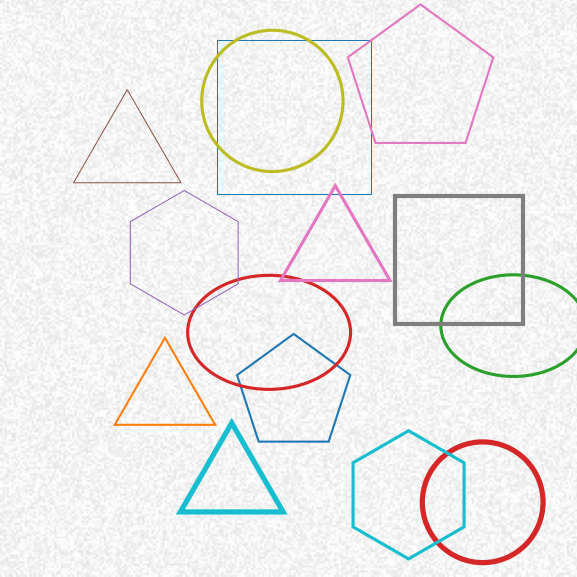[{"shape": "pentagon", "thickness": 1, "radius": 0.52, "center": [0.509, 0.318]}, {"shape": "square", "thickness": 0.5, "radius": 0.67, "center": [0.509, 0.796]}, {"shape": "triangle", "thickness": 1, "radius": 0.5, "center": [0.286, 0.314]}, {"shape": "oval", "thickness": 1.5, "radius": 0.63, "center": [0.889, 0.435]}, {"shape": "oval", "thickness": 1.5, "radius": 0.71, "center": [0.466, 0.424]}, {"shape": "circle", "thickness": 2.5, "radius": 0.52, "center": [0.836, 0.129]}, {"shape": "hexagon", "thickness": 0.5, "radius": 0.54, "center": [0.319, 0.561]}, {"shape": "triangle", "thickness": 0.5, "radius": 0.54, "center": [0.22, 0.736]}, {"shape": "triangle", "thickness": 1.5, "radius": 0.55, "center": [0.581, 0.568]}, {"shape": "pentagon", "thickness": 1, "radius": 0.66, "center": [0.728, 0.859]}, {"shape": "square", "thickness": 2, "radius": 0.55, "center": [0.795, 0.548]}, {"shape": "circle", "thickness": 1.5, "radius": 0.61, "center": [0.472, 0.824]}, {"shape": "hexagon", "thickness": 1.5, "radius": 0.55, "center": [0.707, 0.142]}, {"shape": "triangle", "thickness": 2.5, "radius": 0.51, "center": [0.401, 0.164]}]